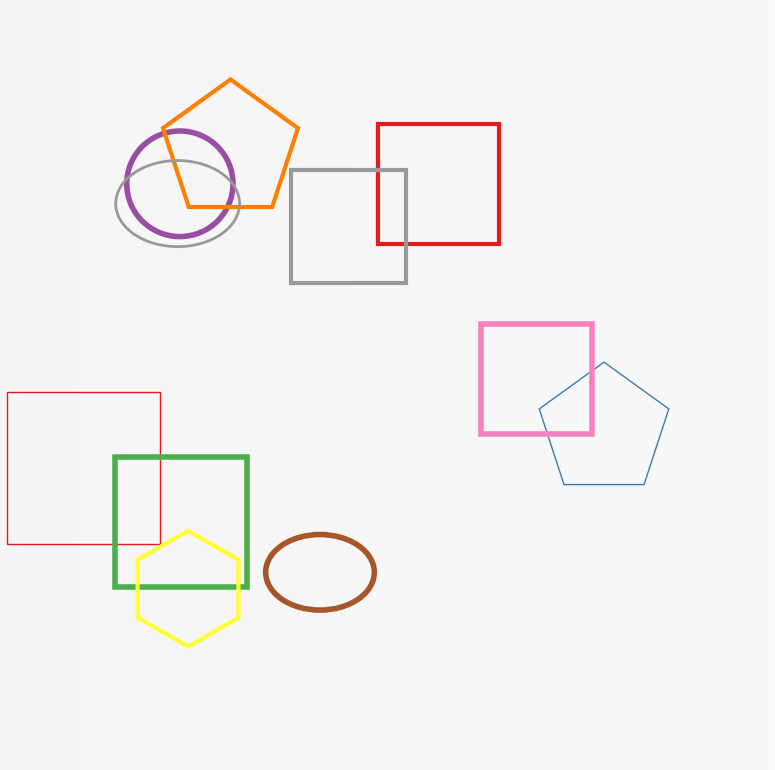[{"shape": "square", "thickness": 0.5, "radius": 0.49, "center": [0.108, 0.392]}, {"shape": "square", "thickness": 1.5, "radius": 0.39, "center": [0.566, 0.761]}, {"shape": "pentagon", "thickness": 0.5, "radius": 0.44, "center": [0.779, 0.442]}, {"shape": "square", "thickness": 2, "radius": 0.42, "center": [0.233, 0.322]}, {"shape": "circle", "thickness": 2, "radius": 0.34, "center": [0.232, 0.761]}, {"shape": "pentagon", "thickness": 1.5, "radius": 0.46, "center": [0.297, 0.805]}, {"shape": "hexagon", "thickness": 1.5, "radius": 0.38, "center": [0.243, 0.235]}, {"shape": "oval", "thickness": 2, "radius": 0.35, "center": [0.413, 0.257]}, {"shape": "square", "thickness": 2, "radius": 0.36, "center": [0.692, 0.508]}, {"shape": "square", "thickness": 1.5, "radius": 0.37, "center": [0.45, 0.706]}, {"shape": "oval", "thickness": 1, "radius": 0.4, "center": [0.229, 0.736]}]